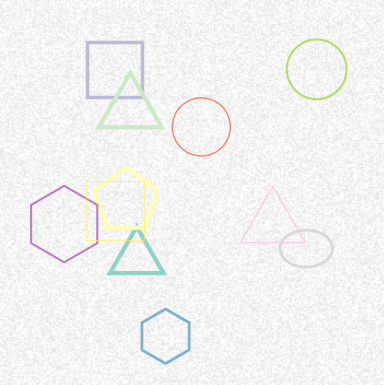[{"shape": "triangle", "thickness": 3, "radius": 0.4, "center": [0.355, 0.331]}, {"shape": "pentagon", "thickness": 3, "radius": 0.43, "center": [0.328, 0.479]}, {"shape": "square", "thickness": 2.5, "radius": 0.36, "center": [0.296, 0.82]}, {"shape": "circle", "thickness": 1, "radius": 0.38, "center": [0.523, 0.67]}, {"shape": "hexagon", "thickness": 2, "radius": 0.35, "center": [0.43, 0.127]}, {"shape": "circle", "thickness": 1.5, "radius": 0.39, "center": [0.823, 0.82]}, {"shape": "triangle", "thickness": 1, "radius": 0.49, "center": [0.709, 0.419]}, {"shape": "oval", "thickness": 2, "radius": 0.34, "center": [0.795, 0.354]}, {"shape": "hexagon", "thickness": 1.5, "radius": 0.5, "center": [0.167, 0.418]}, {"shape": "triangle", "thickness": 3, "radius": 0.47, "center": [0.338, 0.717]}, {"shape": "square", "thickness": 0.5, "radius": 0.38, "center": [0.298, 0.454]}]